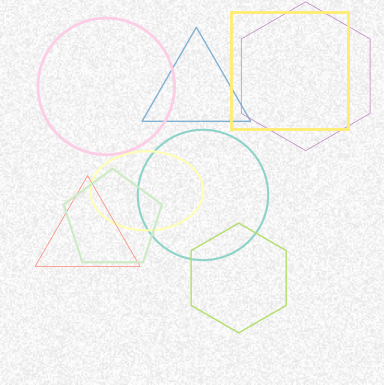[{"shape": "circle", "thickness": 1.5, "radius": 0.85, "center": [0.527, 0.494]}, {"shape": "oval", "thickness": 1.5, "radius": 0.73, "center": [0.381, 0.504]}, {"shape": "triangle", "thickness": 0.5, "radius": 0.79, "center": [0.228, 0.386]}, {"shape": "triangle", "thickness": 1, "radius": 0.81, "center": [0.51, 0.766]}, {"shape": "hexagon", "thickness": 1, "radius": 0.71, "center": [0.62, 0.278]}, {"shape": "circle", "thickness": 2, "radius": 0.89, "center": [0.276, 0.776]}, {"shape": "hexagon", "thickness": 0.5, "radius": 0.97, "center": [0.794, 0.802]}, {"shape": "pentagon", "thickness": 1.5, "radius": 0.67, "center": [0.293, 0.427]}, {"shape": "square", "thickness": 2, "radius": 0.76, "center": [0.751, 0.817]}]